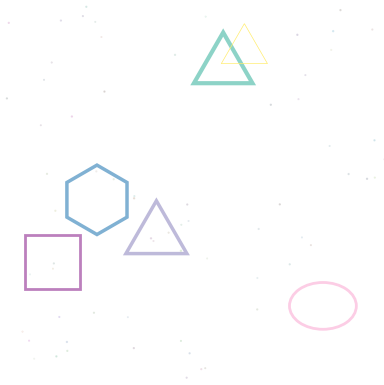[{"shape": "triangle", "thickness": 3, "radius": 0.44, "center": [0.58, 0.828]}, {"shape": "triangle", "thickness": 2.5, "radius": 0.46, "center": [0.406, 0.387]}, {"shape": "hexagon", "thickness": 2.5, "radius": 0.45, "center": [0.252, 0.481]}, {"shape": "oval", "thickness": 2, "radius": 0.43, "center": [0.839, 0.205]}, {"shape": "square", "thickness": 2, "radius": 0.35, "center": [0.136, 0.32]}, {"shape": "triangle", "thickness": 0.5, "radius": 0.35, "center": [0.635, 0.869]}]